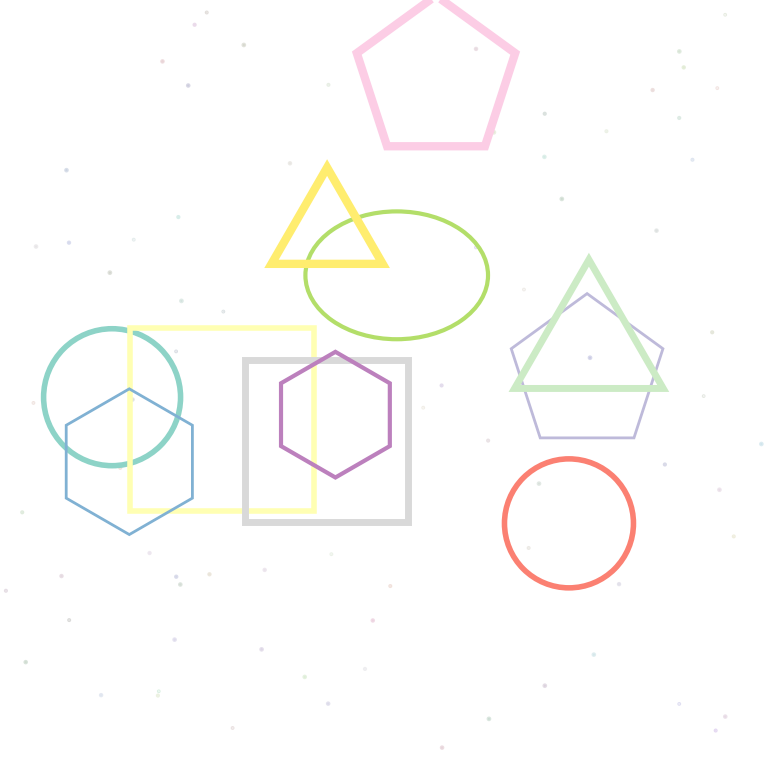[{"shape": "circle", "thickness": 2, "radius": 0.44, "center": [0.146, 0.484]}, {"shape": "square", "thickness": 2, "radius": 0.6, "center": [0.289, 0.455]}, {"shape": "pentagon", "thickness": 1, "radius": 0.52, "center": [0.762, 0.515]}, {"shape": "circle", "thickness": 2, "radius": 0.42, "center": [0.739, 0.32]}, {"shape": "hexagon", "thickness": 1, "radius": 0.47, "center": [0.168, 0.4]}, {"shape": "oval", "thickness": 1.5, "radius": 0.59, "center": [0.515, 0.642]}, {"shape": "pentagon", "thickness": 3, "radius": 0.54, "center": [0.566, 0.898]}, {"shape": "square", "thickness": 2.5, "radius": 0.53, "center": [0.424, 0.427]}, {"shape": "hexagon", "thickness": 1.5, "radius": 0.41, "center": [0.436, 0.461]}, {"shape": "triangle", "thickness": 2.5, "radius": 0.56, "center": [0.765, 0.551]}, {"shape": "triangle", "thickness": 3, "radius": 0.42, "center": [0.425, 0.699]}]